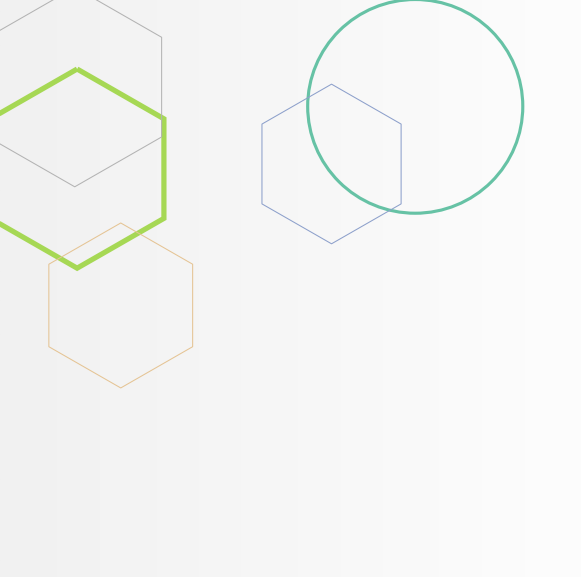[{"shape": "circle", "thickness": 1.5, "radius": 0.93, "center": [0.714, 0.815]}, {"shape": "hexagon", "thickness": 0.5, "radius": 0.69, "center": [0.57, 0.715]}, {"shape": "hexagon", "thickness": 2.5, "radius": 0.86, "center": [0.133, 0.707]}, {"shape": "hexagon", "thickness": 0.5, "radius": 0.71, "center": [0.208, 0.47]}, {"shape": "hexagon", "thickness": 0.5, "radius": 0.86, "center": [0.129, 0.848]}]